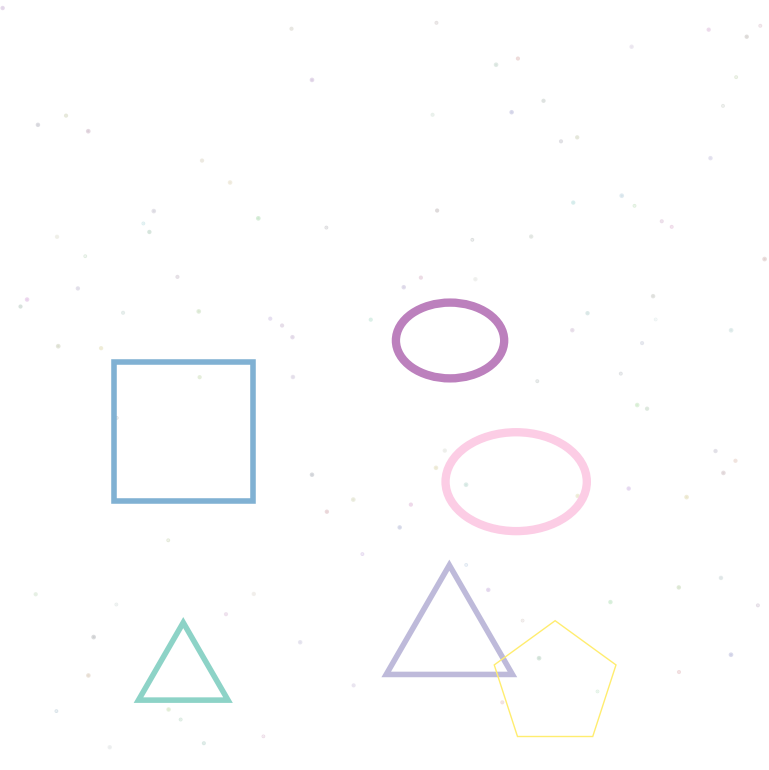[{"shape": "triangle", "thickness": 2, "radius": 0.34, "center": [0.238, 0.124]}, {"shape": "triangle", "thickness": 2, "radius": 0.47, "center": [0.584, 0.171]}, {"shape": "square", "thickness": 2, "radius": 0.45, "center": [0.238, 0.44]}, {"shape": "oval", "thickness": 3, "radius": 0.46, "center": [0.67, 0.374]}, {"shape": "oval", "thickness": 3, "radius": 0.35, "center": [0.584, 0.558]}, {"shape": "pentagon", "thickness": 0.5, "radius": 0.42, "center": [0.721, 0.111]}]